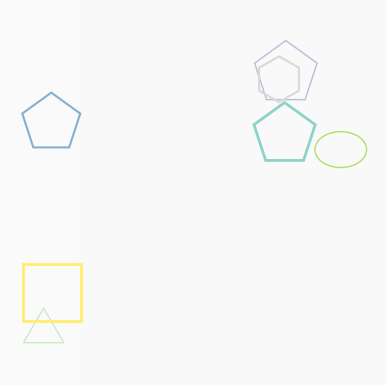[{"shape": "pentagon", "thickness": 2, "radius": 0.42, "center": [0.734, 0.651]}, {"shape": "pentagon", "thickness": 1, "radius": 0.42, "center": [0.738, 0.81]}, {"shape": "pentagon", "thickness": 1.5, "radius": 0.39, "center": [0.132, 0.681]}, {"shape": "oval", "thickness": 1, "radius": 0.33, "center": [0.879, 0.612]}, {"shape": "hexagon", "thickness": 1.5, "radius": 0.3, "center": [0.72, 0.794]}, {"shape": "triangle", "thickness": 1, "radius": 0.3, "center": [0.113, 0.14]}, {"shape": "square", "thickness": 2, "radius": 0.37, "center": [0.135, 0.24]}]